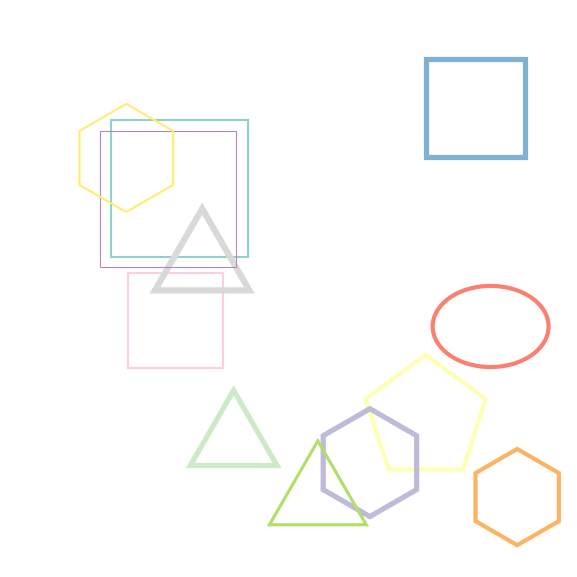[{"shape": "square", "thickness": 1, "radius": 0.59, "center": [0.311, 0.673]}, {"shape": "pentagon", "thickness": 2, "radius": 0.55, "center": [0.737, 0.275]}, {"shape": "hexagon", "thickness": 2.5, "radius": 0.47, "center": [0.641, 0.198]}, {"shape": "oval", "thickness": 2, "radius": 0.5, "center": [0.85, 0.434]}, {"shape": "square", "thickness": 2.5, "radius": 0.43, "center": [0.823, 0.812]}, {"shape": "hexagon", "thickness": 2, "radius": 0.42, "center": [0.896, 0.138]}, {"shape": "triangle", "thickness": 1.5, "radius": 0.48, "center": [0.55, 0.139]}, {"shape": "square", "thickness": 1, "radius": 0.41, "center": [0.304, 0.444]}, {"shape": "triangle", "thickness": 3, "radius": 0.47, "center": [0.35, 0.543]}, {"shape": "square", "thickness": 0.5, "radius": 0.59, "center": [0.29, 0.654]}, {"shape": "triangle", "thickness": 2.5, "radius": 0.43, "center": [0.405, 0.236]}, {"shape": "hexagon", "thickness": 1, "radius": 0.47, "center": [0.219, 0.726]}]